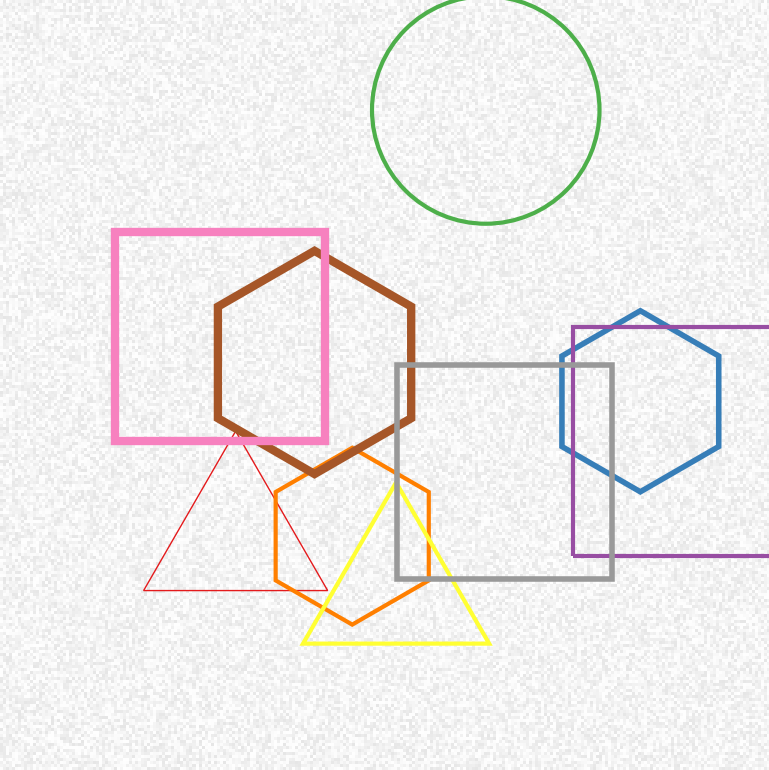[{"shape": "triangle", "thickness": 0.5, "radius": 0.69, "center": [0.306, 0.302]}, {"shape": "hexagon", "thickness": 2, "radius": 0.59, "center": [0.832, 0.479]}, {"shape": "circle", "thickness": 1.5, "radius": 0.74, "center": [0.631, 0.857]}, {"shape": "square", "thickness": 1.5, "radius": 0.74, "center": [0.893, 0.426]}, {"shape": "hexagon", "thickness": 1.5, "radius": 0.57, "center": [0.457, 0.304]}, {"shape": "triangle", "thickness": 1.5, "radius": 0.7, "center": [0.514, 0.234]}, {"shape": "hexagon", "thickness": 3, "radius": 0.72, "center": [0.409, 0.529]}, {"shape": "square", "thickness": 3, "radius": 0.68, "center": [0.286, 0.563]}, {"shape": "square", "thickness": 2, "radius": 0.7, "center": [0.655, 0.387]}]